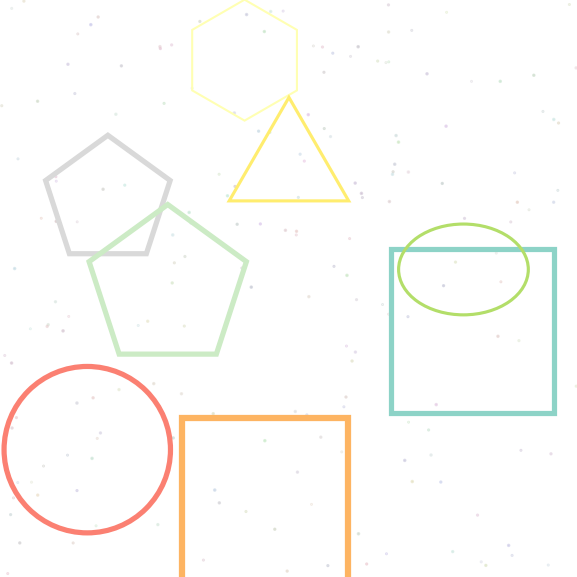[{"shape": "square", "thickness": 2.5, "radius": 0.71, "center": [0.818, 0.426]}, {"shape": "hexagon", "thickness": 1, "radius": 0.52, "center": [0.423, 0.895]}, {"shape": "circle", "thickness": 2.5, "radius": 0.72, "center": [0.151, 0.221]}, {"shape": "square", "thickness": 3, "radius": 0.72, "center": [0.459, 0.131]}, {"shape": "oval", "thickness": 1.5, "radius": 0.56, "center": [0.803, 0.533]}, {"shape": "pentagon", "thickness": 2.5, "radius": 0.57, "center": [0.187, 0.652]}, {"shape": "pentagon", "thickness": 2.5, "radius": 0.72, "center": [0.29, 0.502]}, {"shape": "triangle", "thickness": 1.5, "radius": 0.6, "center": [0.5, 0.711]}]